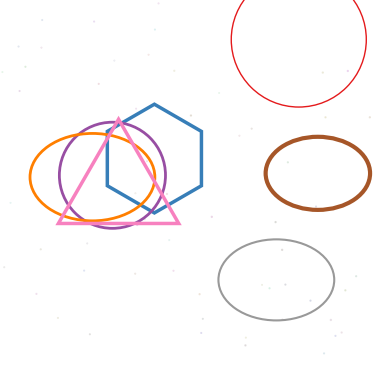[{"shape": "circle", "thickness": 1, "radius": 0.88, "center": [0.776, 0.897]}, {"shape": "hexagon", "thickness": 2.5, "radius": 0.71, "center": [0.401, 0.588]}, {"shape": "circle", "thickness": 2, "radius": 0.69, "center": [0.292, 0.545]}, {"shape": "oval", "thickness": 2, "radius": 0.81, "center": [0.24, 0.54]}, {"shape": "oval", "thickness": 3, "radius": 0.68, "center": [0.826, 0.55]}, {"shape": "triangle", "thickness": 2.5, "radius": 0.9, "center": [0.308, 0.51]}, {"shape": "oval", "thickness": 1.5, "radius": 0.75, "center": [0.718, 0.273]}]